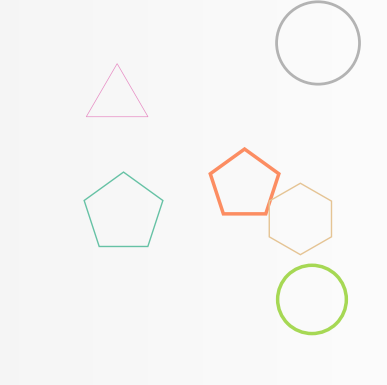[{"shape": "pentagon", "thickness": 1, "radius": 0.53, "center": [0.319, 0.446]}, {"shape": "pentagon", "thickness": 2.5, "radius": 0.47, "center": [0.631, 0.52]}, {"shape": "triangle", "thickness": 0.5, "radius": 0.46, "center": [0.302, 0.743]}, {"shape": "circle", "thickness": 2.5, "radius": 0.44, "center": [0.805, 0.222]}, {"shape": "hexagon", "thickness": 1, "radius": 0.46, "center": [0.775, 0.431]}, {"shape": "circle", "thickness": 2, "radius": 0.53, "center": [0.821, 0.888]}]